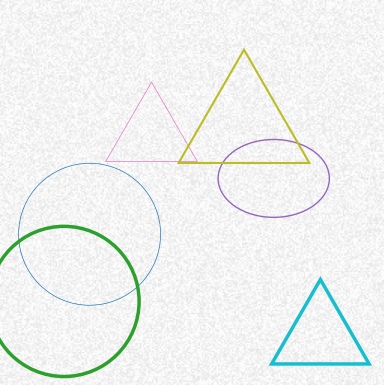[{"shape": "circle", "thickness": 0.5, "radius": 0.92, "center": [0.233, 0.392]}, {"shape": "circle", "thickness": 2.5, "radius": 0.98, "center": [0.166, 0.217]}, {"shape": "oval", "thickness": 1, "radius": 0.72, "center": [0.711, 0.537]}, {"shape": "triangle", "thickness": 0.5, "radius": 0.69, "center": [0.394, 0.649]}, {"shape": "triangle", "thickness": 1.5, "radius": 0.98, "center": [0.634, 0.675]}, {"shape": "triangle", "thickness": 2.5, "radius": 0.73, "center": [0.832, 0.128]}]